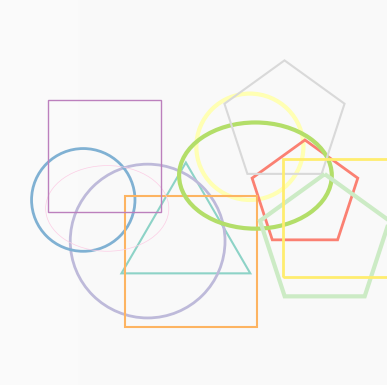[{"shape": "triangle", "thickness": 1.5, "radius": 0.96, "center": [0.48, 0.386]}, {"shape": "circle", "thickness": 3, "radius": 0.69, "center": [0.645, 0.619]}, {"shape": "circle", "thickness": 2, "radius": 1.0, "center": [0.381, 0.374]}, {"shape": "pentagon", "thickness": 2, "radius": 0.72, "center": [0.787, 0.493]}, {"shape": "circle", "thickness": 2, "radius": 0.67, "center": [0.215, 0.481]}, {"shape": "square", "thickness": 1.5, "radius": 0.85, "center": [0.492, 0.32]}, {"shape": "oval", "thickness": 3, "radius": 0.99, "center": [0.659, 0.544]}, {"shape": "oval", "thickness": 0.5, "radius": 0.79, "center": [0.277, 0.459]}, {"shape": "pentagon", "thickness": 1.5, "radius": 0.81, "center": [0.734, 0.68]}, {"shape": "square", "thickness": 1, "radius": 0.73, "center": [0.269, 0.595]}, {"shape": "pentagon", "thickness": 3, "radius": 0.88, "center": [0.838, 0.372]}, {"shape": "square", "thickness": 2, "radius": 0.77, "center": [0.884, 0.434]}]